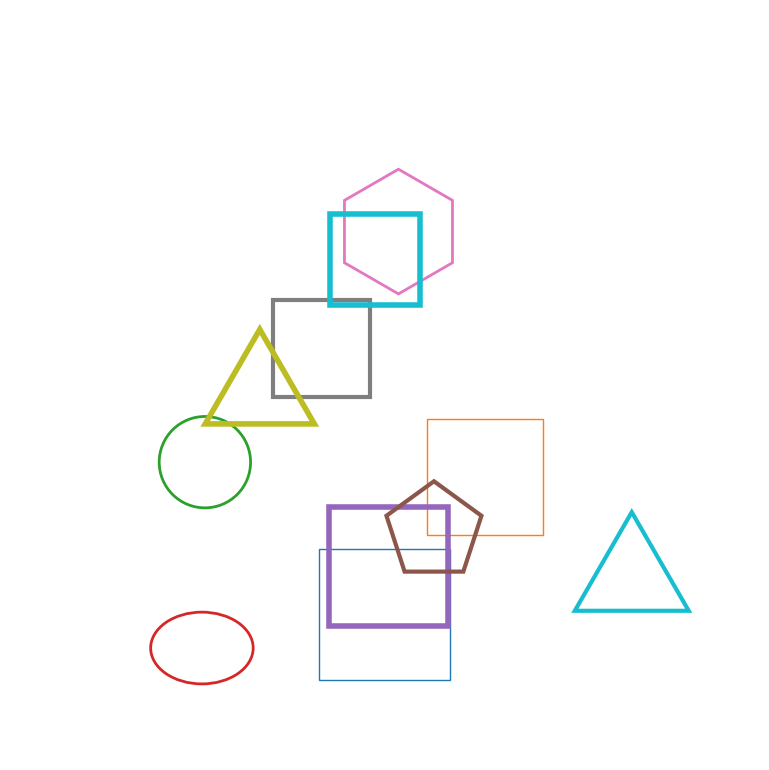[{"shape": "square", "thickness": 0.5, "radius": 0.43, "center": [0.5, 0.202]}, {"shape": "square", "thickness": 0.5, "radius": 0.38, "center": [0.63, 0.38]}, {"shape": "circle", "thickness": 1, "radius": 0.3, "center": [0.266, 0.4]}, {"shape": "oval", "thickness": 1, "radius": 0.33, "center": [0.262, 0.158]}, {"shape": "square", "thickness": 2, "radius": 0.39, "center": [0.504, 0.264]}, {"shape": "pentagon", "thickness": 1.5, "radius": 0.32, "center": [0.564, 0.31]}, {"shape": "hexagon", "thickness": 1, "radius": 0.4, "center": [0.517, 0.699]}, {"shape": "square", "thickness": 1.5, "radius": 0.32, "center": [0.418, 0.548]}, {"shape": "triangle", "thickness": 2, "radius": 0.41, "center": [0.337, 0.49]}, {"shape": "triangle", "thickness": 1.5, "radius": 0.43, "center": [0.82, 0.249]}, {"shape": "square", "thickness": 2, "radius": 0.29, "center": [0.487, 0.663]}]